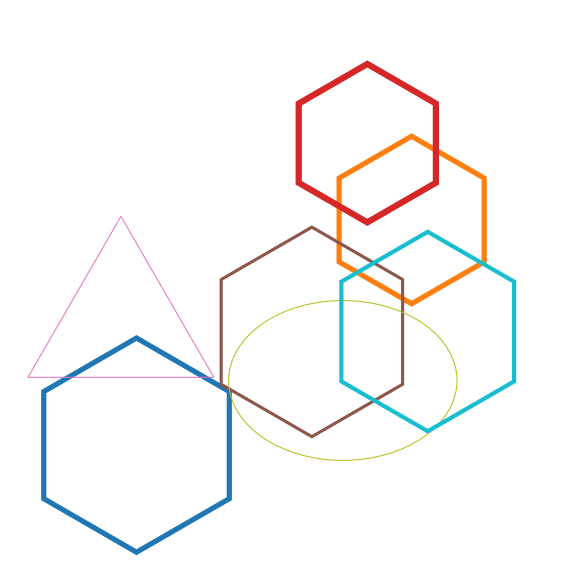[{"shape": "hexagon", "thickness": 2.5, "radius": 0.93, "center": [0.236, 0.228]}, {"shape": "hexagon", "thickness": 2.5, "radius": 0.73, "center": [0.713, 0.618]}, {"shape": "hexagon", "thickness": 3, "radius": 0.69, "center": [0.636, 0.751]}, {"shape": "hexagon", "thickness": 1.5, "radius": 0.91, "center": [0.54, 0.424]}, {"shape": "triangle", "thickness": 0.5, "radius": 0.93, "center": [0.209, 0.439]}, {"shape": "oval", "thickness": 0.5, "radius": 0.99, "center": [0.594, 0.34]}, {"shape": "hexagon", "thickness": 2, "radius": 0.86, "center": [0.741, 0.425]}]